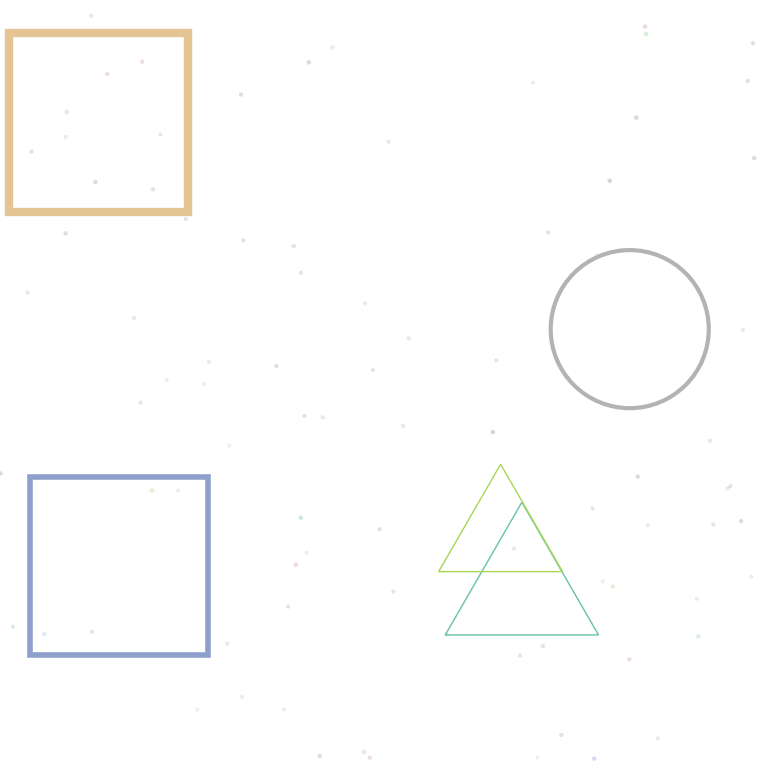[{"shape": "triangle", "thickness": 0.5, "radius": 0.57, "center": [0.678, 0.233]}, {"shape": "square", "thickness": 2, "radius": 0.58, "center": [0.155, 0.265]}, {"shape": "triangle", "thickness": 0.5, "radius": 0.46, "center": [0.65, 0.304]}, {"shape": "square", "thickness": 3, "radius": 0.58, "center": [0.128, 0.84]}, {"shape": "circle", "thickness": 1.5, "radius": 0.51, "center": [0.818, 0.573]}]